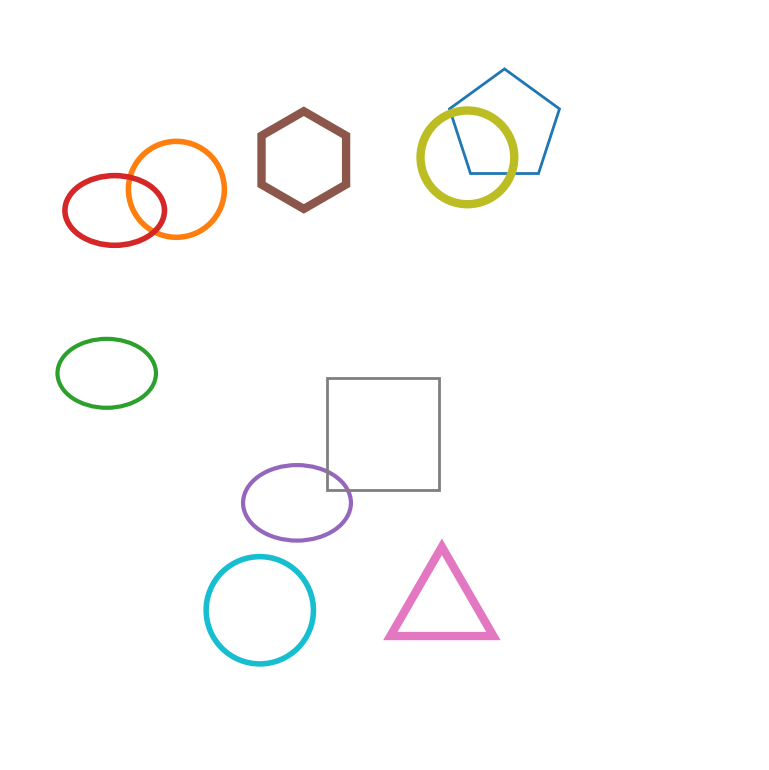[{"shape": "pentagon", "thickness": 1, "radius": 0.38, "center": [0.655, 0.835]}, {"shape": "circle", "thickness": 2, "radius": 0.31, "center": [0.229, 0.754]}, {"shape": "oval", "thickness": 1.5, "radius": 0.32, "center": [0.139, 0.515]}, {"shape": "oval", "thickness": 2, "radius": 0.32, "center": [0.149, 0.727]}, {"shape": "oval", "thickness": 1.5, "radius": 0.35, "center": [0.386, 0.347]}, {"shape": "hexagon", "thickness": 3, "radius": 0.32, "center": [0.395, 0.792]}, {"shape": "triangle", "thickness": 3, "radius": 0.39, "center": [0.574, 0.213]}, {"shape": "square", "thickness": 1, "radius": 0.36, "center": [0.498, 0.437]}, {"shape": "circle", "thickness": 3, "radius": 0.3, "center": [0.607, 0.796]}, {"shape": "circle", "thickness": 2, "radius": 0.35, "center": [0.337, 0.207]}]